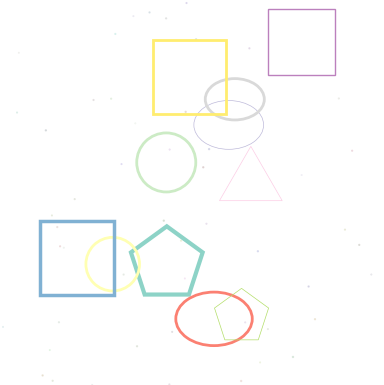[{"shape": "pentagon", "thickness": 3, "radius": 0.49, "center": [0.433, 0.314]}, {"shape": "circle", "thickness": 2, "radius": 0.35, "center": [0.293, 0.314]}, {"shape": "oval", "thickness": 0.5, "radius": 0.45, "center": [0.594, 0.676]}, {"shape": "oval", "thickness": 2, "radius": 0.5, "center": [0.556, 0.172]}, {"shape": "square", "thickness": 2.5, "radius": 0.48, "center": [0.201, 0.33]}, {"shape": "pentagon", "thickness": 0.5, "radius": 0.37, "center": [0.627, 0.177]}, {"shape": "triangle", "thickness": 0.5, "radius": 0.47, "center": [0.652, 0.526]}, {"shape": "oval", "thickness": 2, "radius": 0.38, "center": [0.61, 0.742]}, {"shape": "square", "thickness": 1, "radius": 0.43, "center": [0.783, 0.89]}, {"shape": "circle", "thickness": 2, "radius": 0.38, "center": [0.432, 0.578]}, {"shape": "square", "thickness": 2, "radius": 0.48, "center": [0.493, 0.8]}]